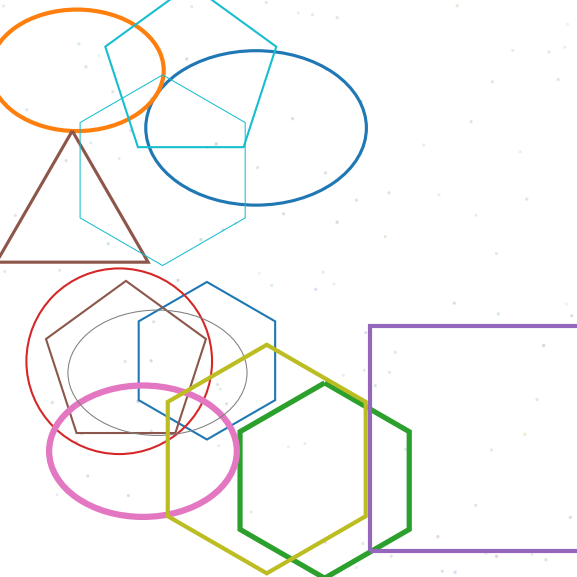[{"shape": "hexagon", "thickness": 1, "radius": 0.68, "center": [0.358, 0.374]}, {"shape": "oval", "thickness": 1.5, "radius": 0.96, "center": [0.443, 0.778]}, {"shape": "oval", "thickness": 2, "radius": 0.75, "center": [0.133, 0.877]}, {"shape": "hexagon", "thickness": 2.5, "radius": 0.85, "center": [0.562, 0.167]}, {"shape": "circle", "thickness": 1, "radius": 0.8, "center": [0.206, 0.374]}, {"shape": "square", "thickness": 2, "radius": 0.98, "center": [0.835, 0.24]}, {"shape": "triangle", "thickness": 1.5, "radius": 0.76, "center": [0.125, 0.621]}, {"shape": "pentagon", "thickness": 1, "radius": 0.73, "center": [0.218, 0.367]}, {"shape": "oval", "thickness": 3, "radius": 0.81, "center": [0.248, 0.218]}, {"shape": "oval", "thickness": 0.5, "radius": 0.78, "center": [0.273, 0.354]}, {"shape": "hexagon", "thickness": 2, "radius": 0.99, "center": [0.462, 0.204]}, {"shape": "hexagon", "thickness": 0.5, "radius": 0.83, "center": [0.282, 0.704]}, {"shape": "pentagon", "thickness": 1, "radius": 0.78, "center": [0.33, 0.87]}]